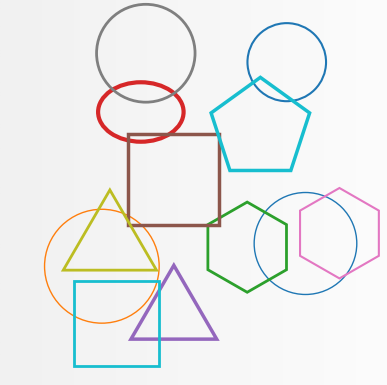[{"shape": "circle", "thickness": 1, "radius": 0.66, "center": [0.788, 0.368]}, {"shape": "circle", "thickness": 1.5, "radius": 0.51, "center": [0.74, 0.839]}, {"shape": "circle", "thickness": 1, "radius": 0.74, "center": [0.263, 0.309]}, {"shape": "hexagon", "thickness": 2, "radius": 0.59, "center": [0.638, 0.358]}, {"shape": "oval", "thickness": 3, "radius": 0.55, "center": [0.363, 0.709]}, {"shape": "triangle", "thickness": 2.5, "radius": 0.64, "center": [0.449, 0.183]}, {"shape": "square", "thickness": 2.5, "radius": 0.59, "center": [0.448, 0.533]}, {"shape": "hexagon", "thickness": 1.5, "radius": 0.59, "center": [0.876, 0.394]}, {"shape": "circle", "thickness": 2, "radius": 0.64, "center": [0.376, 0.862]}, {"shape": "triangle", "thickness": 2, "radius": 0.69, "center": [0.284, 0.368]}, {"shape": "square", "thickness": 2, "radius": 0.55, "center": [0.3, 0.16]}, {"shape": "pentagon", "thickness": 2.5, "radius": 0.67, "center": [0.672, 0.665]}]